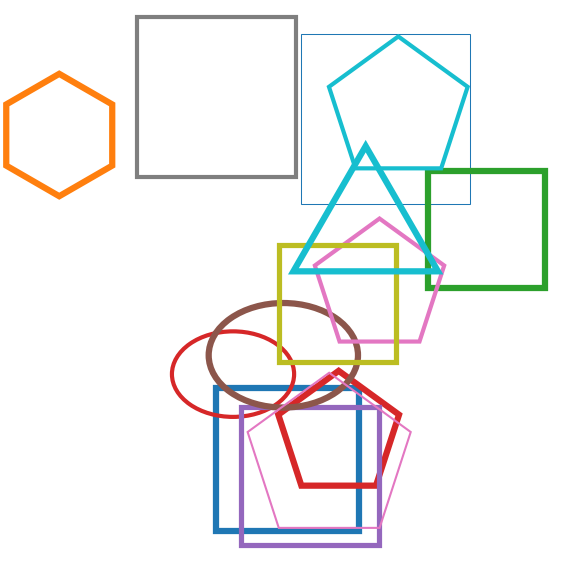[{"shape": "square", "thickness": 0.5, "radius": 0.73, "center": [0.667, 0.793]}, {"shape": "square", "thickness": 3, "radius": 0.62, "center": [0.498, 0.203]}, {"shape": "hexagon", "thickness": 3, "radius": 0.53, "center": [0.103, 0.765]}, {"shape": "square", "thickness": 3, "radius": 0.51, "center": [0.842, 0.602]}, {"shape": "oval", "thickness": 2, "radius": 0.53, "center": [0.404, 0.351]}, {"shape": "pentagon", "thickness": 3, "radius": 0.55, "center": [0.586, 0.247]}, {"shape": "square", "thickness": 2.5, "radius": 0.6, "center": [0.537, 0.175]}, {"shape": "oval", "thickness": 3, "radius": 0.65, "center": [0.491, 0.384]}, {"shape": "pentagon", "thickness": 1, "radius": 0.74, "center": [0.57, 0.205]}, {"shape": "pentagon", "thickness": 2, "radius": 0.59, "center": [0.657, 0.503]}, {"shape": "square", "thickness": 2, "radius": 0.69, "center": [0.375, 0.831]}, {"shape": "square", "thickness": 2.5, "radius": 0.51, "center": [0.584, 0.474]}, {"shape": "pentagon", "thickness": 2, "radius": 0.63, "center": [0.69, 0.81]}, {"shape": "triangle", "thickness": 3, "radius": 0.72, "center": [0.633, 0.602]}]